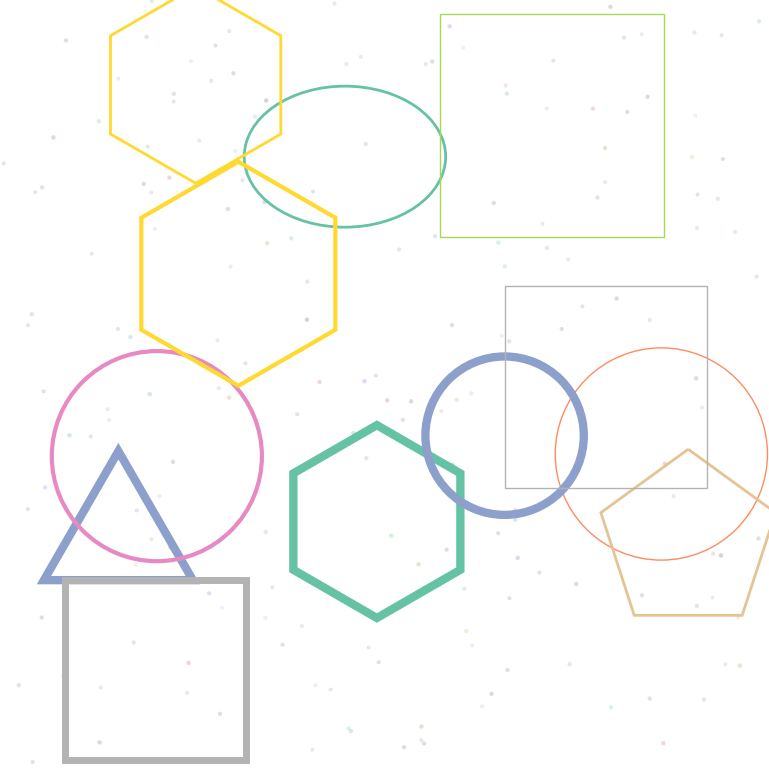[{"shape": "hexagon", "thickness": 3, "radius": 0.63, "center": [0.489, 0.323]}, {"shape": "oval", "thickness": 1, "radius": 0.65, "center": [0.448, 0.797]}, {"shape": "circle", "thickness": 0.5, "radius": 0.69, "center": [0.859, 0.41]}, {"shape": "triangle", "thickness": 3, "radius": 0.56, "center": [0.154, 0.302]}, {"shape": "circle", "thickness": 3, "radius": 0.51, "center": [0.655, 0.434]}, {"shape": "circle", "thickness": 1.5, "radius": 0.68, "center": [0.204, 0.408]}, {"shape": "square", "thickness": 0.5, "radius": 0.73, "center": [0.717, 0.837]}, {"shape": "hexagon", "thickness": 1, "radius": 0.64, "center": [0.254, 0.89]}, {"shape": "hexagon", "thickness": 1.5, "radius": 0.73, "center": [0.31, 0.644]}, {"shape": "pentagon", "thickness": 1, "radius": 0.6, "center": [0.894, 0.297]}, {"shape": "square", "thickness": 2.5, "radius": 0.59, "center": [0.202, 0.13]}, {"shape": "square", "thickness": 0.5, "radius": 0.65, "center": [0.787, 0.497]}]